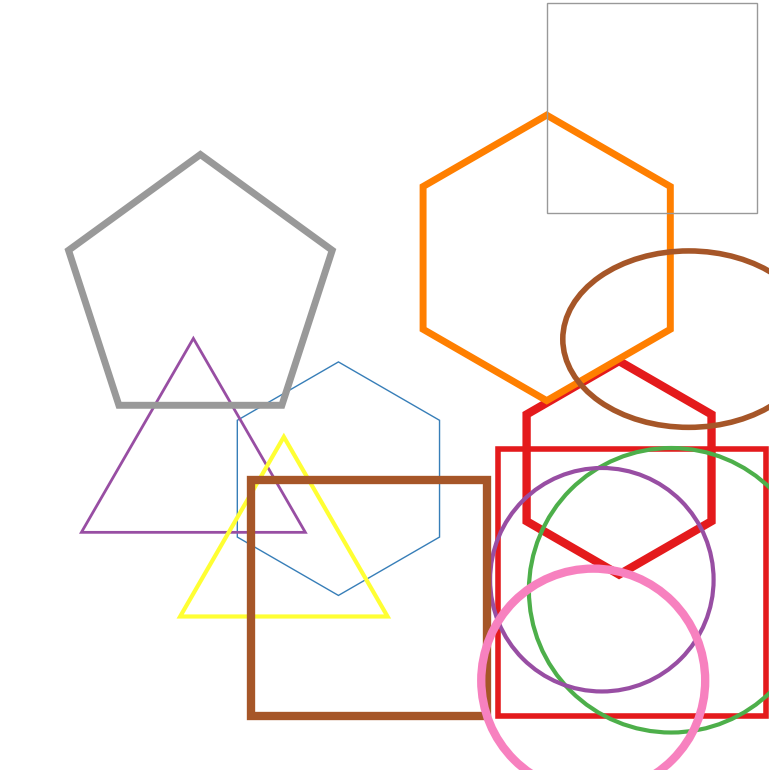[{"shape": "hexagon", "thickness": 3, "radius": 0.69, "center": [0.804, 0.392]}, {"shape": "square", "thickness": 2, "radius": 0.87, "center": [0.821, 0.243]}, {"shape": "hexagon", "thickness": 0.5, "radius": 0.76, "center": [0.44, 0.378]}, {"shape": "circle", "thickness": 1.5, "radius": 0.92, "center": [0.872, 0.233]}, {"shape": "triangle", "thickness": 1, "radius": 0.84, "center": [0.251, 0.393]}, {"shape": "circle", "thickness": 1.5, "radius": 0.73, "center": [0.782, 0.247]}, {"shape": "hexagon", "thickness": 2.5, "radius": 0.93, "center": [0.71, 0.665]}, {"shape": "triangle", "thickness": 1.5, "radius": 0.78, "center": [0.369, 0.277]}, {"shape": "square", "thickness": 3, "radius": 0.77, "center": [0.479, 0.223]}, {"shape": "oval", "thickness": 2, "radius": 0.82, "center": [0.895, 0.56]}, {"shape": "circle", "thickness": 3, "radius": 0.73, "center": [0.77, 0.116]}, {"shape": "square", "thickness": 0.5, "radius": 0.68, "center": [0.847, 0.86]}, {"shape": "pentagon", "thickness": 2.5, "radius": 0.9, "center": [0.26, 0.619]}]